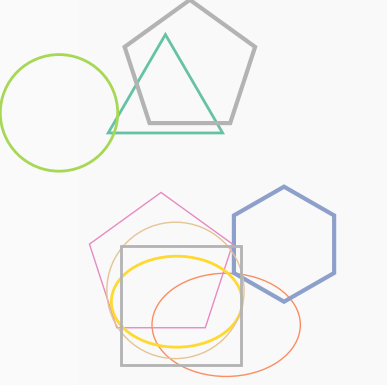[{"shape": "triangle", "thickness": 2, "radius": 0.85, "center": [0.427, 0.74]}, {"shape": "oval", "thickness": 1, "radius": 0.96, "center": [0.584, 0.156]}, {"shape": "hexagon", "thickness": 3, "radius": 0.75, "center": [0.733, 0.366]}, {"shape": "pentagon", "thickness": 1, "radius": 0.97, "center": [0.416, 0.306]}, {"shape": "circle", "thickness": 2, "radius": 0.76, "center": [0.152, 0.707]}, {"shape": "oval", "thickness": 2, "radius": 0.84, "center": [0.456, 0.216]}, {"shape": "circle", "thickness": 1, "radius": 0.89, "center": [0.453, 0.246]}, {"shape": "square", "thickness": 2, "radius": 0.77, "center": [0.467, 0.207]}, {"shape": "pentagon", "thickness": 3, "radius": 0.89, "center": [0.49, 0.823]}]